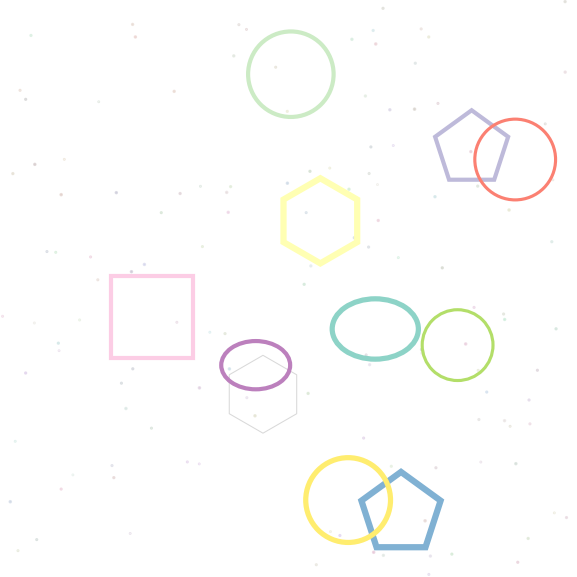[{"shape": "oval", "thickness": 2.5, "radius": 0.37, "center": [0.65, 0.429]}, {"shape": "hexagon", "thickness": 3, "radius": 0.37, "center": [0.555, 0.617]}, {"shape": "pentagon", "thickness": 2, "radius": 0.33, "center": [0.817, 0.742]}, {"shape": "circle", "thickness": 1.5, "radius": 0.35, "center": [0.892, 0.723]}, {"shape": "pentagon", "thickness": 3, "radius": 0.36, "center": [0.694, 0.11]}, {"shape": "circle", "thickness": 1.5, "radius": 0.31, "center": [0.792, 0.402]}, {"shape": "square", "thickness": 2, "radius": 0.35, "center": [0.263, 0.451]}, {"shape": "hexagon", "thickness": 0.5, "radius": 0.34, "center": [0.455, 0.316]}, {"shape": "oval", "thickness": 2, "radius": 0.3, "center": [0.443, 0.367]}, {"shape": "circle", "thickness": 2, "radius": 0.37, "center": [0.504, 0.871]}, {"shape": "circle", "thickness": 2.5, "radius": 0.37, "center": [0.603, 0.133]}]